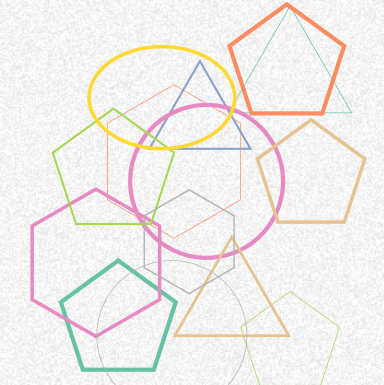[{"shape": "pentagon", "thickness": 3, "radius": 0.78, "center": [0.307, 0.167]}, {"shape": "triangle", "thickness": 0.5, "radius": 0.92, "center": [0.753, 0.799]}, {"shape": "hexagon", "thickness": 0.5, "radius": 1.0, "center": [0.452, 0.581]}, {"shape": "pentagon", "thickness": 3, "radius": 0.78, "center": [0.745, 0.832]}, {"shape": "triangle", "thickness": 1.5, "radius": 0.76, "center": [0.519, 0.689]}, {"shape": "hexagon", "thickness": 2.5, "radius": 0.96, "center": [0.249, 0.317]}, {"shape": "circle", "thickness": 3, "radius": 0.99, "center": [0.537, 0.529]}, {"shape": "pentagon", "thickness": 1.5, "radius": 0.83, "center": [0.295, 0.552]}, {"shape": "pentagon", "thickness": 0.5, "radius": 0.67, "center": [0.754, 0.108]}, {"shape": "oval", "thickness": 2.5, "radius": 0.95, "center": [0.421, 0.746]}, {"shape": "pentagon", "thickness": 2.5, "radius": 0.73, "center": [0.808, 0.542]}, {"shape": "triangle", "thickness": 2, "radius": 0.85, "center": [0.602, 0.214]}, {"shape": "hexagon", "thickness": 1, "radius": 0.67, "center": [0.491, 0.372]}, {"shape": "circle", "thickness": 0.5, "radius": 0.97, "center": [0.446, 0.128]}]